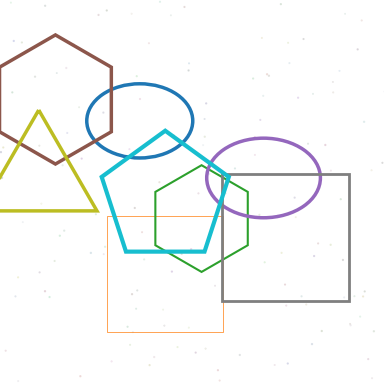[{"shape": "oval", "thickness": 2.5, "radius": 0.69, "center": [0.363, 0.686]}, {"shape": "square", "thickness": 0.5, "radius": 0.75, "center": [0.429, 0.288]}, {"shape": "hexagon", "thickness": 1.5, "radius": 0.69, "center": [0.524, 0.432]}, {"shape": "oval", "thickness": 2.5, "radius": 0.74, "center": [0.685, 0.538]}, {"shape": "hexagon", "thickness": 2.5, "radius": 0.84, "center": [0.144, 0.742]}, {"shape": "square", "thickness": 2, "radius": 0.82, "center": [0.742, 0.382]}, {"shape": "triangle", "thickness": 2.5, "radius": 0.87, "center": [0.101, 0.54]}, {"shape": "pentagon", "thickness": 3, "radius": 0.87, "center": [0.429, 0.487]}]